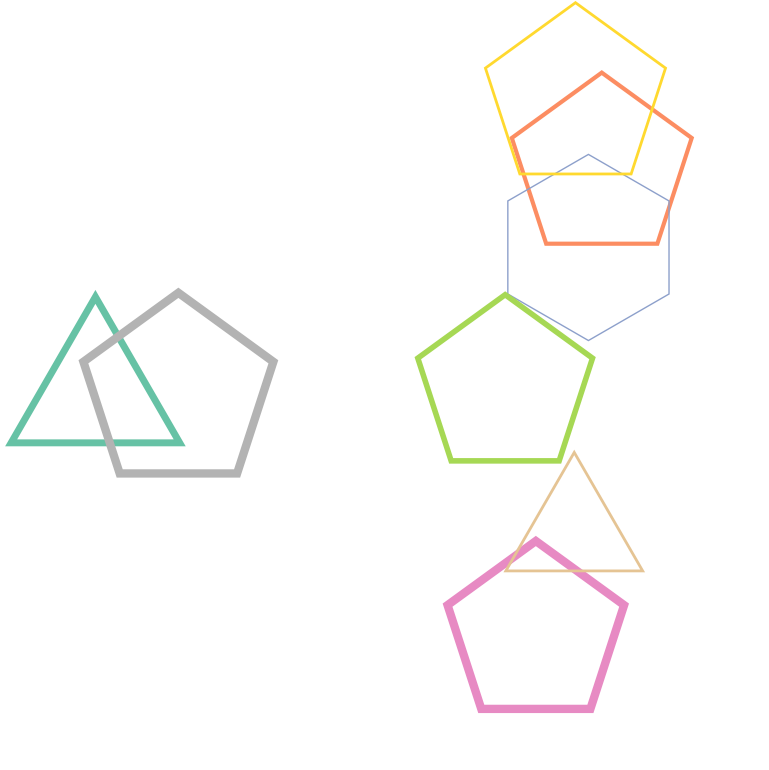[{"shape": "triangle", "thickness": 2.5, "radius": 0.63, "center": [0.124, 0.488]}, {"shape": "pentagon", "thickness": 1.5, "radius": 0.61, "center": [0.782, 0.783]}, {"shape": "hexagon", "thickness": 0.5, "radius": 0.6, "center": [0.764, 0.679]}, {"shape": "pentagon", "thickness": 3, "radius": 0.6, "center": [0.696, 0.177]}, {"shape": "pentagon", "thickness": 2, "radius": 0.6, "center": [0.656, 0.498]}, {"shape": "pentagon", "thickness": 1, "radius": 0.61, "center": [0.747, 0.874]}, {"shape": "triangle", "thickness": 1, "radius": 0.51, "center": [0.746, 0.31]}, {"shape": "pentagon", "thickness": 3, "radius": 0.65, "center": [0.232, 0.49]}]